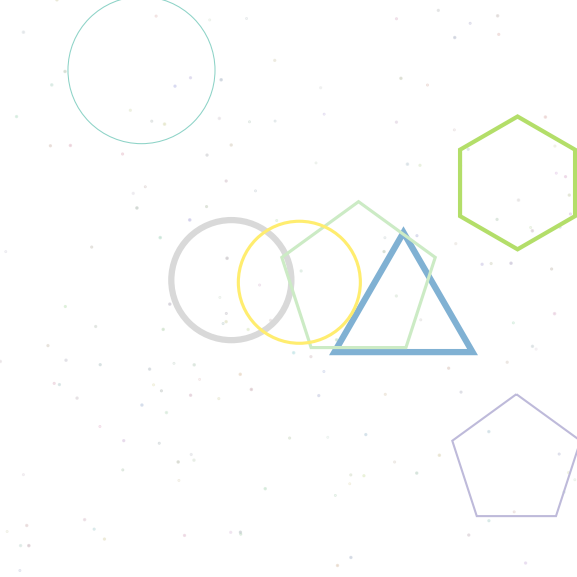[{"shape": "circle", "thickness": 0.5, "radius": 0.64, "center": [0.245, 0.878]}, {"shape": "pentagon", "thickness": 1, "radius": 0.58, "center": [0.894, 0.2]}, {"shape": "triangle", "thickness": 3, "radius": 0.69, "center": [0.699, 0.458]}, {"shape": "hexagon", "thickness": 2, "radius": 0.57, "center": [0.896, 0.682]}, {"shape": "circle", "thickness": 3, "radius": 0.52, "center": [0.401, 0.514]}, {"shape": "pentagon", "thickness": 1.5, "radius": 0.7, "center": [0.621, 0.51]}, {"shape": "circle", "thickness": 1.5, "radius": 0.53, "center": [0.518, 0.51]}]